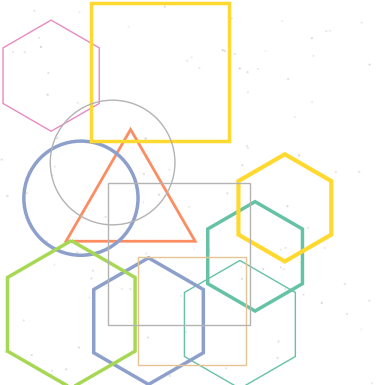[{"shape": "hexagon", "thickness": 2.5, "radius": 0.71, "center": [0.663, 0.334]}, {"shape": "hexagon", "thickness": 1, "radius": 0.83, "center": [0.623, 0.157]}, {"shape": "triangle", "thickness": 2, "radius": 0.97, "center": [0.339, 0.47]}, {"shape": "hexagon", "thickness": 2.5, "radius": 0.82, "center": [0.386, 0.166]}, {"shape": "circle", "thickness": 2.5, "radius": 0.74, "center": [0.21, 0.485]}, {"shape": "hexagon", "thickness": 1, "radius": 0.72, "center": [0.133, 0.803]}, {"shape": "hexagon", "thickness": 2.5, "radius": 0.96, "center": [0.185, 0.184]}, {"shape": "square", "thickness": 2.5, "radius": 0.9, "center": [0.416, 0.813]}, {"shape": "hexagon", "thickness": 3, "radius": 0.7, "center": [0.74, 0.46]}, {"shape": "square", "thickness": 1, "radius": 0.7, "center": [0.499, 0.193]}, {"shape": "square", "thickness": 1, "radius": 0.92, "center": [0.465, 0.34]}, {"shape": "circle", "thickness": 1, "radius": 0.81, "center": [0.292, 0.578]}]